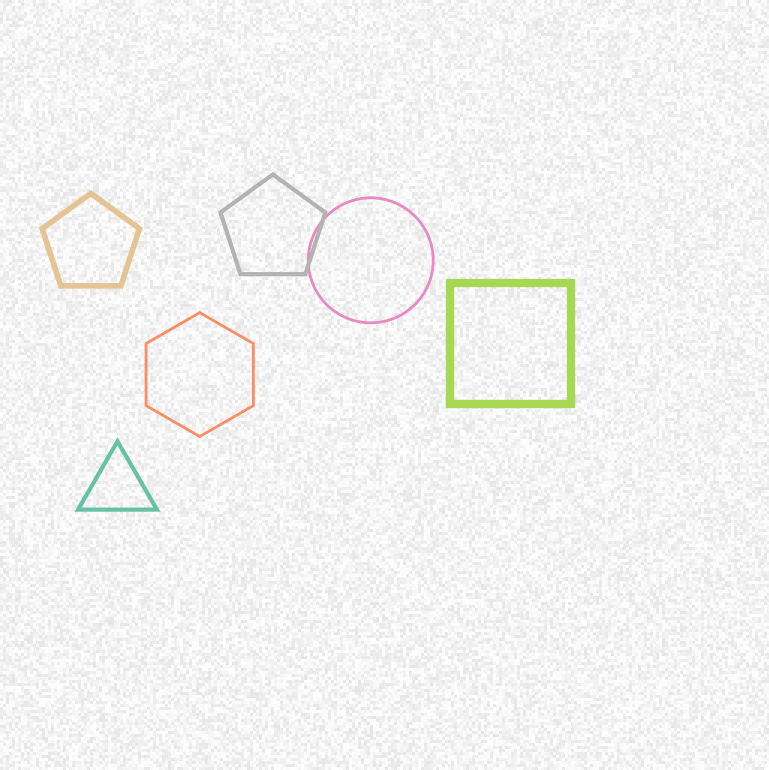[{"shape": "triangle", "thickness": 1.5, "radius": 0.3, "center": [0.153, 0.368]}, {"shape": "hexagon", "thickness": 1, "radius": 0.4, "center": [0.259, 0.514]}, {"shape": "circle", "thickness": 1, "radius": 0.41, "center": [0.481, 0.662]}, {"shape": "square", "thickness": 3, "radius": 0.39, "center": [0.663, 0.554]}, {"shape": "pentagon", "thickness": 2, "radius": 0.33, "center": [0.118, 0.682]}, {"shape": "pentagon", "thickness": 1.5, "radius": 0.36, "center": [0.354, 0.702]}]